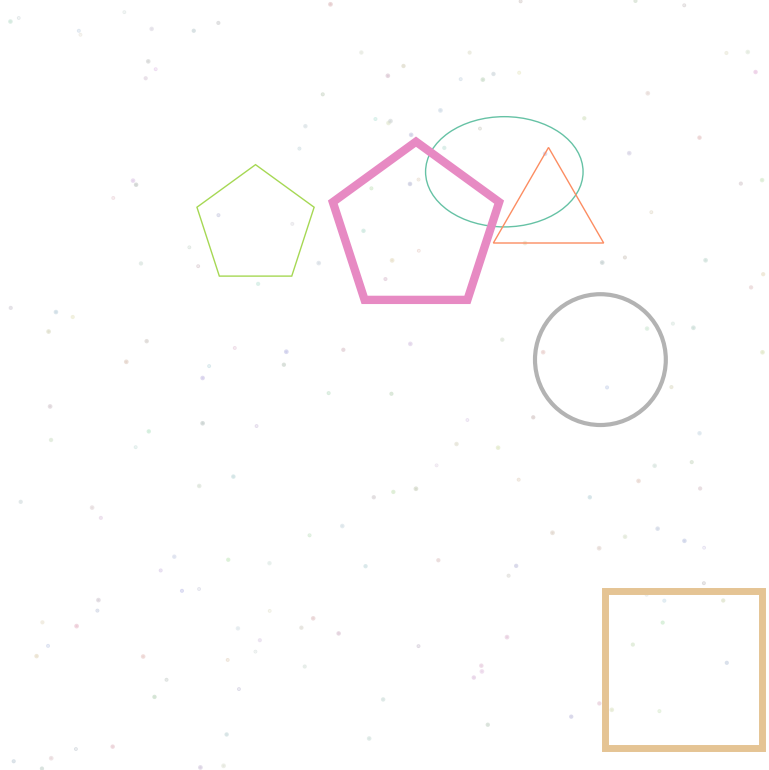[{"shape": "oval", "thickness": 0.5, "radius": 0.51, "center": [0.655, 0.777]}, {"shape": "triangle", "thickness": 0.5, "radius": 0.41, "center": [0.712, 0.726]}, {"shape": "pentagon", "thickness": 3, "radius": 0.57, "center": [0.54, 0.702]}, {"shape": "pentagon", "thickness": 0.5, "radius": 0.4, "center": [0.332, 0.706]}, {"shape": "square", "thickness": 2.5, "radius": 0.51, "center": [0.888, 0.131]}, {"shape": "circle", "thickness": 1.5, "radius": 0.42, "center": [0.78, 0.533]}]